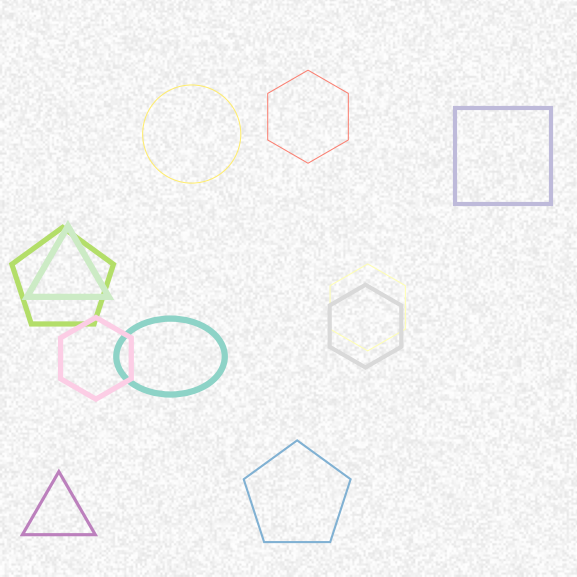[{"shape": "oval", "thickness": 3, "radius": 0.47, "center": [0.295, 0.382]}, {"shape": "hexagon", "thickness": 0.5, "radius": 0.38, "center": [0.637, 0.467]}, {"shape": "square", "thickness": 2, "radius": 0.41, "center": [0.871, 0.729]}, {"shape": "hexagon", "thickness": 0.5, "radius": 0.4, "center": [0.533, 0.797]}, {"shape": "pentagon", "thickness": 1, "radius": 0.49, "center": [0.515, 0.139]}, {"shape": "pentagon", "thickness": 2.5, "radius": 0.46, "center": [0.108, 0.513]}, {"shape": "hexagon", "thickness": 2.5, "radius": 0.35, "center": [0.166, 0.379]}, {"shape": "hexagon", "thickness": 2, "radius": 0.36, "center": [0.633, 0.434]}, {"shape": "triangle", "thickness": 1.5, "radius": 0.36, "center": [0.102, 0.11]}, {"shape": "triangle", "thickness": 3, "radius": 0.41, "center": [0.118, 0.526]}, {"shape": "circle", "thickness": 0.5, "radius": 0.42, "center": [0.332, 0.767]}]